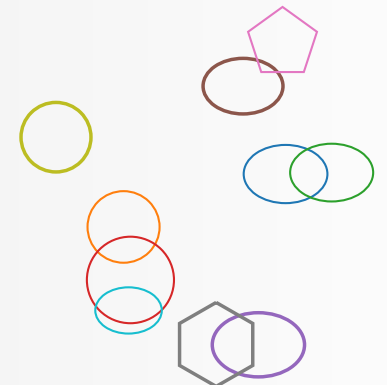[{"shape": "oval", "thickness": 1.5, "radius": 0.54, "center": [0.737, 0.548]}, {"shape": "circle", "thickness": 1.5, "radius": 0.46, "center": [0.319, 0.411]}, {"shape": "oval", "thickness": 1.5, "radius": 0.54, "center": [0.856, 0.552]}, {"shape": "circle", "thickness": 1.5, "radius": 0.56, "center": [0.337, 0.273]}, {"shape": "oval", "thickness": 2.5, "radius": 0.6, "center": [0.667, 0.104]}, {"shape": "oval", "thickness": 2.5, "radius": 0.52, "center": [0.627, 0.776]}, {"shape": "pentagon", "thickness": 1.5, "radius": 0.47, "center": [0.729, 0.888]}, {"shape": "hexagon", "thickness": 2.5, "radius": 0.55, "center": [0.558, 0.105]}, {"shape": "circle", "thickness": 2.5, "radius": 0.45, "center": [0.144, 0.644]}, {"shape": "oval", "thickness": 1.5, "radius": 0.43, "center": [0.332, 0.194]}]